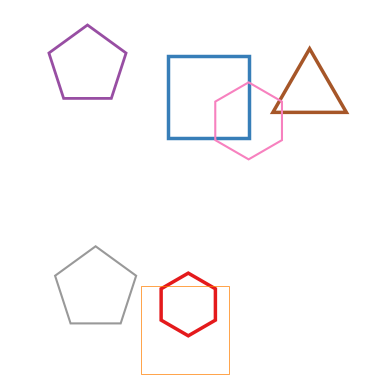[{"shape": "hexagon", "thickness": 2.5, "radius": 0.41, "center": [0.489, 0.209]}, {"shape": "square", "thickness": 2.5, "radius": 0.53, "center": [0.541, 0.749]}, {"shape": "pentagon", "thickness": 2, "radius": 0.53, "center": [0.227, 0.83]}, {"shape": "square", "thickness": 0.5, "radius": 0.57, "center": [0.481, 0.143]}, {"shape": "triangle", "thickness": 2.5, "radius": 0.55, "center": [0.804, 0.763]}, {"shape": "hexagon", "thickness": 1.5, "radius": 0.5, "center": [0.646, 0.686]}, {"shape": "pentagon", "thickness": 1.5, "radius": 0.55, "center": [0.248, 0.25]}]